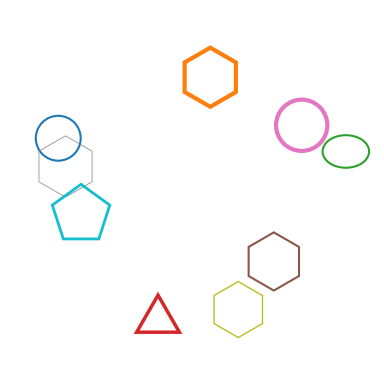[{"shape": "circle", "thickness": 1.5, "radius": 0.29, "center": [0.151, 0.641]}, {"shape": "hexagon", "thickness": 3, "radius": 0.38, "center": [0.546, 0.799]}, {"shape": "oval", "thickness": 1.5, "radius": 0.3, "center": [0.898, 0.607]}, {"shape": "triangle", "thickness": 2.5, "radius": 0.32, "center": [0.41, 0.169]}, {"shape": "hexagon", "thickness": 1.5, "radius": 0.38, "center": [0.711, 0.321]}, {"shape": "circle", "thickness": 3, "radius": 0.33, "center": [0.784, 0.675]}, {"shape": "hexagon", "thickness": 0.5, "radius": 0.4, "center": [0.17, 0.568]}, {"shape": "hexagon", "thickness": 1, "radius": 0.36, "center": [0.619, 0.196]}, {"shape": "pentagon", "thickness": 2, "radius": 0.39, "center": [0.211, 0.443]}]